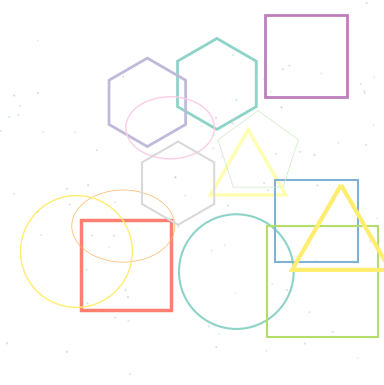[{"shape": "hexagon", "thickness": 2, "radius": 0.59, "center": [0.563, 0.782]}, {"shape": "circle", "thickness": 1.5, "radius": 0.74, "center": [0.614, 0.295]}, {"shape": "triangle", "thickness": 2.5, "radius": 0.56, "center": [0.645, 0.55]}, {"shape": "hexagon", "thickness": 2, "radius": 0.57, "center": [0.383, 0.734]}, {"shape": "square", "thickness": 2.5, "radius": 0.59, "center": [0.328, 0.312]}, {"shape": "square", "thickness": 1.5, "radius": 0.54, "center": [0.822, 0.426]}, {"shape": "oval", "thickness": 0.5, "radius": 0.67, "center": [0.32, 0.413]}, {"shape": "square", "thickness": 1.5, "radius": 0.72, "center": [0.837, 0.268]}, {"shape": "oval", "thickness": 1, "radius": 0.58, "center": [0.442, 0.668]}, {"shape": "hexagon", "thickness": 1.5, "radius": 0.54, "center": [0.463, 0.524]}, {"shape": "square", "thickness": 2, "radius": 0.53, "center": [0.794, 0.855]}, {"shape": "pentagon", "thickness": 0.5, "radius": 0.55, "center": [0.671, 0.603]}, {"shape": "triangle", "thickness": 3, "radius": 0.73, "center": [0.886, 0.372]}, {"shape": "circle", "thickness": 1, "radius": 0.73, "center": [0.198, 0.347]}]